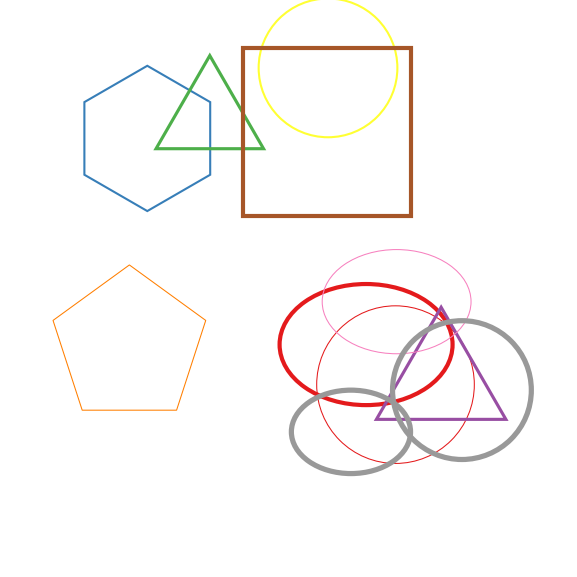[{"shape": "circle", "thickness": 0.5, "radius": 0.68, "center": [0.685, 0.333]}, {"shape": "oval", "thickness": 2, "radius": 0.75, "center": [0.634, 0.402]}, {"shape": "hexagon", "thickness": 1, "radius": 0.63, "center": [0.255, 0.759]}, {"shape": "triangle", "thickness": 1.5, "radius": 0.54, "center": [0.363, 0.795]}, {"shape": "triangle", "thickness": 1.5, "radius": 0.65, "center": [0.764, 0.338]}, {"shape": "pentagon", "thickness": 0.5, "radius": 0.7, "center": [0.224, 0.401]}, {"shape": "circle", "thickness": 1, "radius": 0.6, "center": [0.568, 0.882]}, {"shape": "square", "thickness": 2, "radius": 0.73, "center": [0.566, 0.771]}, {"shape": "oval", "thickness": 0.5, "radius": 0.64, "center": [0.687, 0.477]}, {"shape": "circle", "thickness": 2.5, "radius": 0.6, "center": [0.8, 0.324]}, {"shape": "oval", "thickness": 2.5, "radius": 0.52, "center": [0.608, 0.251]}]